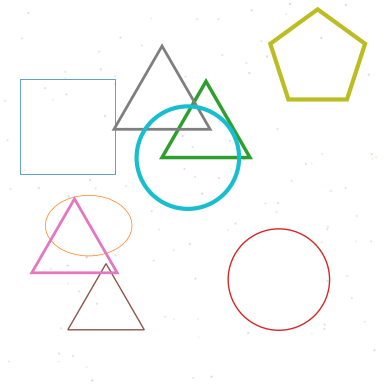[{"shape": "square", "thickness": 0.5, "radius": 0.61, "center": [0.175, 0.671]}, {"shape": "oval", "thickness": 0.5, "radius": 0.56, "center": [0.23, 0.414]}, {"shape": "triangle", "thickness": 2.5, "radius": 0.66, "center": [0.535, 0.657]}, {"shape": "circle", "thickness": 1, "radius": 0.66, "center": [0.724, 0.274]}, {"shape": "triangle", "thickness": 1, "radius": 0.57, "center": [0.275, 0.201]}, {"shape": "triangle", "thickness": 2, "radius": 0.64, "center": [0.193, 0.355]}, {"shape": "triangle", "thickness": 2, "radius": 0.72, "center": [0.421, 0.736]}, {"shape": "pentagon", "thickness": 3, "radius": 0.65, "center": [0.825, 0.846]}, {"shape": "circle", "thickness": 3, "radius": 0.67, "center": [0.488, 0.591]}]